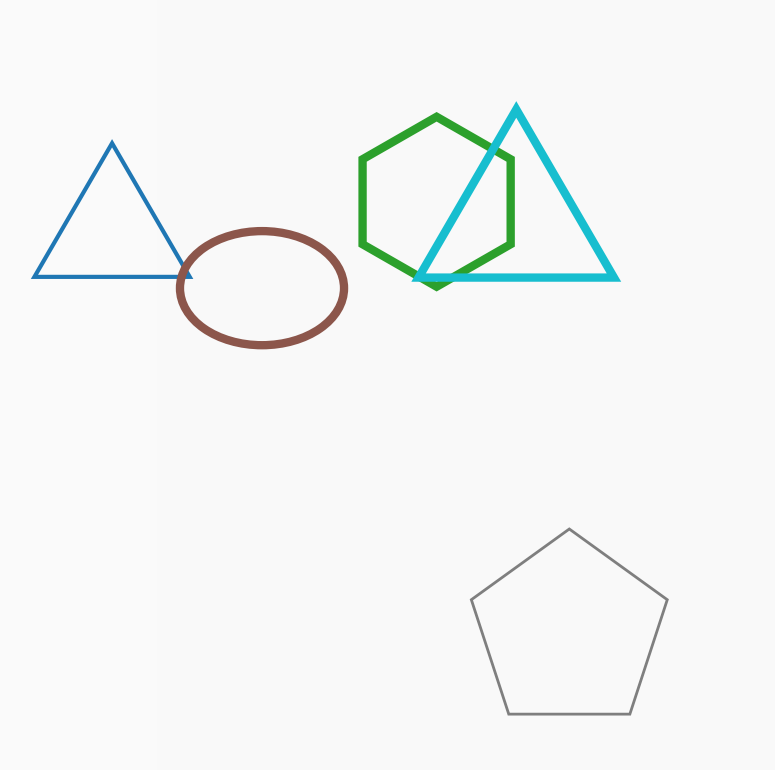[{"shape": "triangle", "thickness": 1.5, "radius": 0.58, "center": [0.145, 0.698]}, {"shape": "hexagon", "thickness": 3, "radius": 0.55, "center": [0.563, 0.738]}, {"shape": "oval", "thickness": 3, "radius": 0.53, "center": [0.338, 0.626]}, {"shape": "pentagon", "thickness": 1, "radius": 0.66, "center": [0.735, 0.18]}, {"shape": "triangle", "thickness": 3, "radius": 0.73, "center": [0.666, 0.712]}]